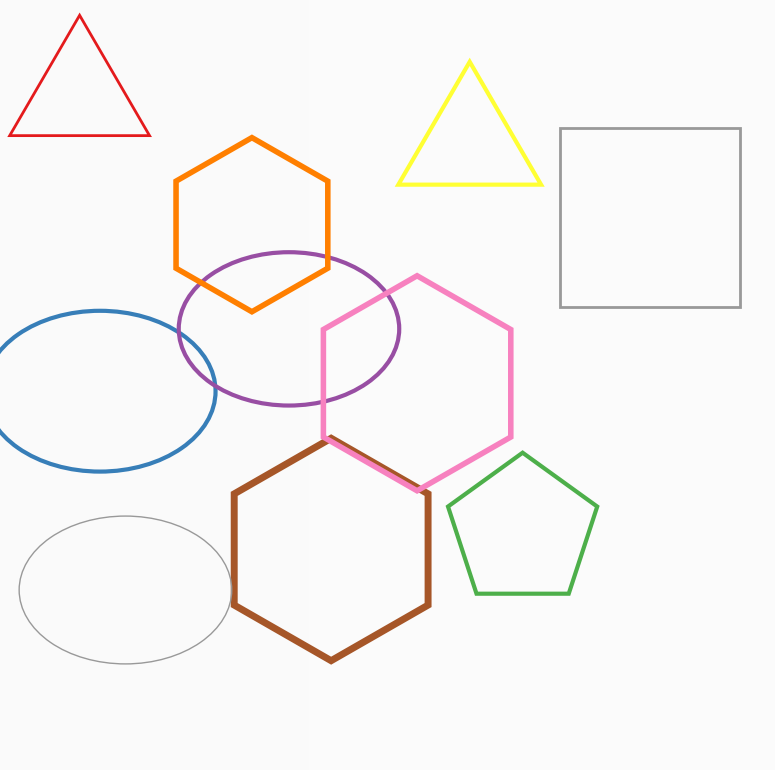[{"shape": "triangle", "thickness": 1, "radius": 0.52, "center": [0.103, 0.876]}, {"shape": "oval", "thickness": 1.5, "radius": 0.75, "center": [0.129, 0.492]}, {"shape": "pentagon", "thickness": 1.5, "radius": 0.51, "center": [0.674, 0.311]}, {"shape": "oval", "thickness": 1.5, "radius": 0.71, "center": [0.373, 0.573]}, {"shape": "hexagon", "thickness": 2, "radius": 0.57, "center": [0.325, 0.708]}, {"shape": "triangle", "thickness": 1.5, "radius": 0.53, "center": [0.606, 0.813]}, {"shape": "hexagon", "thickness": 2.5, "radius": 0.72, "center": [0.427, 0.286]}, {"shape": "hexagon", "thickness": 2, "radius": 0.7, "center": [0.538, 0.502]}, {"shape": "square", "thickness": 1, "radius": 0.58, "center": [0.838, 0.718]}, {"shape": "oval", "thickness": 0.5, "radius": 0.69, "center": [0.162, 0.234]}]